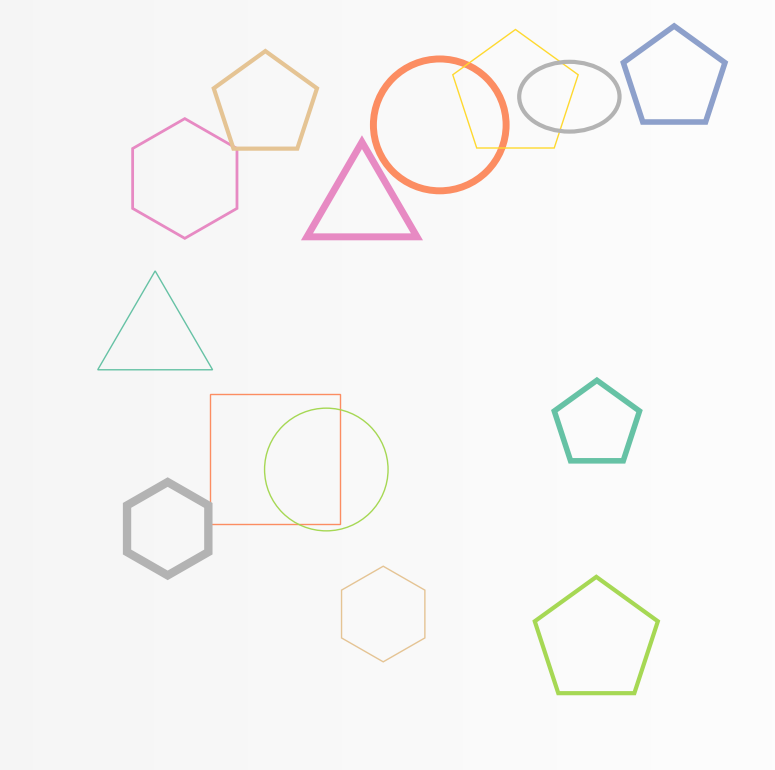[{"shape": "triangle", "thickness": 0.5, "radius": 0.43, "center": [0.2, 0.563]}, {"shape": "pentagon", "thickness": 2, "radius": 0.29, "center": [0.77, 0.448]}, {"shape": "circle", "thickness": 2.5, "radius": 0.43, "center": [0.567, 0.838]}, {"shape": "square", "thickness": 0.5, "radius": 0.42, "center": [0.355, 0.404]}, {"shape": "pentagon", "thickness": 2, "radius": 0.34, "center": [0.87, 0.897]}, {"shape": "triangle", "thickness": 2.5, "radius": 0.41, "center": [0.467, 0.733]}, {"shape": "hexagon", "thickness": 1, "radius": 0.39, "center": [0.238, 0.768]}, {"shape": "pentagon", "thickness": 1.5, "radius": 0.42, "center": [0.769, 0.167]}, {"shape": "circle", "thickness": 0.5, "radius": 0.4, "center": [0.421, 0.39]}, {"shape": "pentagon", "thickness": 0.5, "radius": 0.43, "center": [0.665, 0.877]}, {"shape": "hexagon", "thickness": 0.5, "radius": 0.31, "center": [0.494, 0.203]}, {"shape": "pentagon", "thickness": 1.5, "radius": 0.35, "center": [0.342, 0.864]}, {"shape": "hexagon", "thickness": 3, "radius": 0.3, "center": [0.216, 0.313]}, {"shape": "oval", "thickness": 1.5, "radius": 0.32, "center": [0.735, 0.874]}]